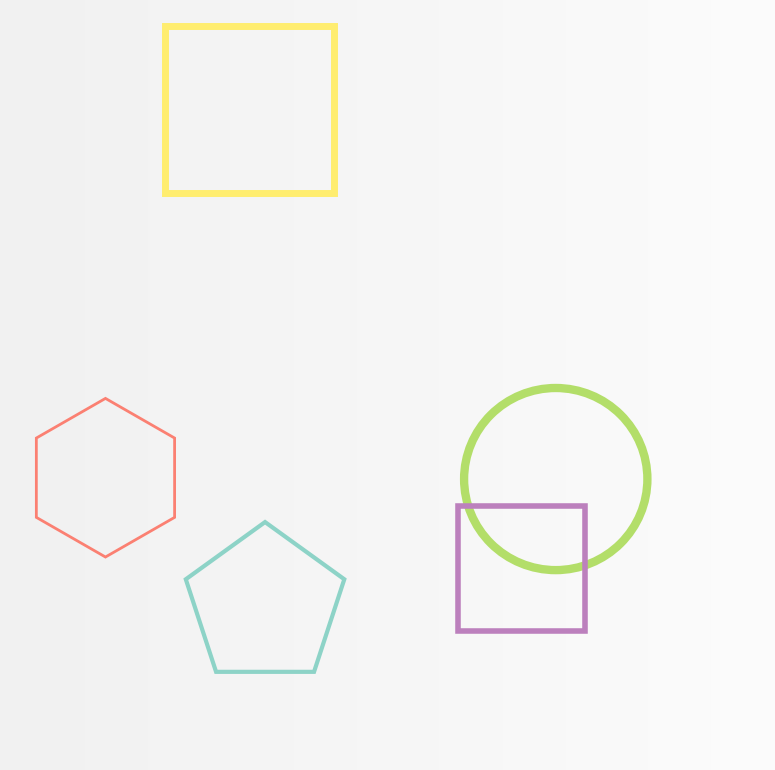[{"shape": "pentagon", "thickness": 1.5, "radius": 0.54, "center": [0.342, 0.214]}, {"shape": "hexagon", "thickness": 1, "radius": 0.51, "center": [0.136, 0.38]}, {"shape": "circle", "thickness": 3, "radius": 0.59, "center": [0.717, 0.378]}, {"shape": "square", "thickness": 2, "radius": 0.41, "center": [0.673, 0.262]}, {"shape": "square", "thickness": 2.5, "radius": 0.54, "center": [0.322, 0.858]}]